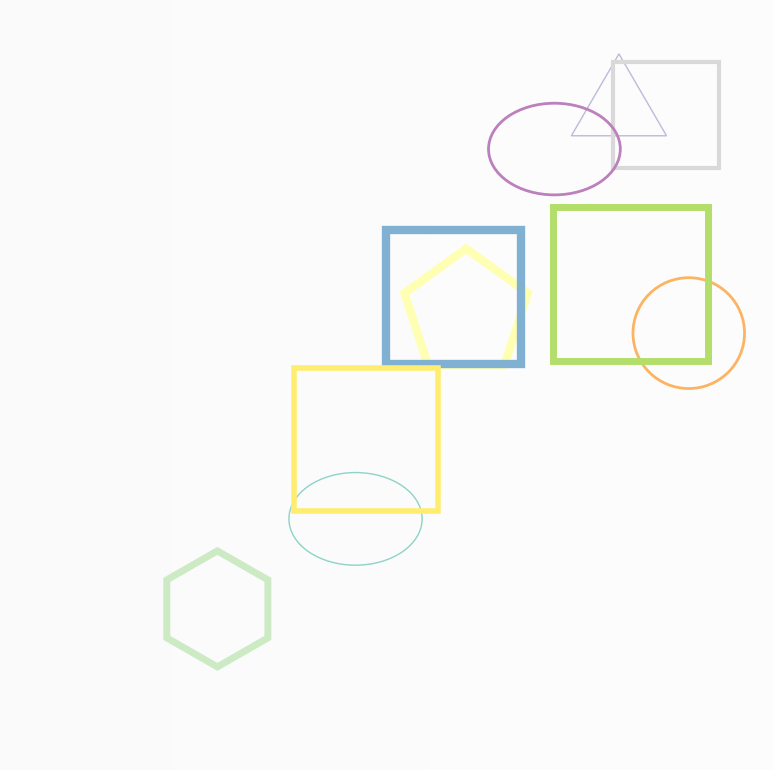[{"shape": "oval", "thickness": 0.5, "radius": 0.43, "center": [0.459, 0.326]}, {"shape": "pentagon", "thickness": 3, "radius": 0.42, "center": [0.602, 0.593]}, {"shape": "triangle", "thickness": 0.5, "radius": 0.35, "center": [0.799, 0.859]}, {"shape": "square", "thickness": 3, "radius": 0.43, "center": [0.586, 0.614]}, {"shape": "circle", "thickness": 1, "radius": 0.36, "center": [0.889, 0.567]}, {"shape": "square", "thickness": 2.5, "radius": 0.5, "center": [0.813, 0.631]}, {"shape": "square", "thickness": 1.5, "radius": 0.34, "center": [0.859, 0.851]}, {"shape": "oval", "thickness": 1, "radius": 0.43, "center": [0.715, 0.806]}, {"shape": "hexagon", "thickness": 2.5, "radius": 0.38, "center": [0.28, 0.209]}, {"shape": "square", "thickness": 2, "radius": 0.46, "center": [0.472, 0.43]}]